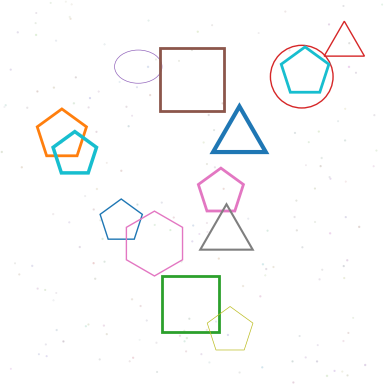[{"shape": "pentagon", "thickness": 1, "radius": 0.29, "center": [0.315, 0.425]}, {"shape": "triangle", "thickness": 3, "radius": 0.4, "center": [0.622, 0.645]}, {"shape": "pentagon", "thickness": 2, "radius": 0.34, "center": [0.161, 0.65]}, {"shape": "square", "thickness": 2, "radius": 0.37, "center": [0.495, 0.211]}, {"shape": "circle", "thickness": 1, "radius": 0.41, "center": [0.784, 0.801]}, {"shape": "triangle", "thickness": 1, "radius": 0.3, "center": [0.894, 0.884]}, {"shape": "oval", "thickness": 0.5, "radius": 0.31, "center": [0.359, 0.827]}, {"shape": "square", "thickness": 2, "radius": 0.41, "center": [0.499, 0.793]}, {"shape": "hexagon", "thickness": 1, "radius": 0.42, "center": [0.401, 0.367]}, {"shape": "pentagon", "thickness": 2, "radius": 0.31, "center": [0.574, 0.502]}, {"shape": "triangle", "thickness": 1.5, "radius": 0.39, "center": [0.588, 0.391]}, {"shape": "pentagon", "thickness": 0.5, "radius": 0.31, "center": [0.598, 0.141]}, {"shape": "pentagon", "thickness": 2.5, "radius": 0.3, "center": [0.194, 0.599]}, {"shape": "pentagon", "thickness": 2, "radius": 0.33, "center": [0.792, 0.813]}]